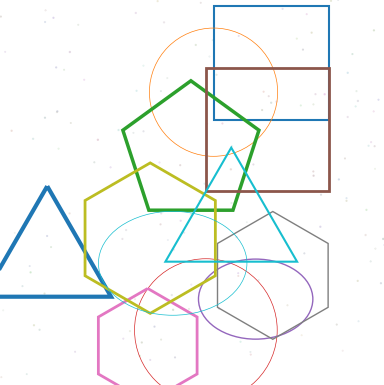[{"shape": "triangle", "thickness": 3, "radius": 0.96, "center": [0.123, 0.325]}, {"shape": "square", "thickness": 1.5, "radius": 0.74, "center": [0.705, 0.837]}, {"shape": "circle", "thickness": 0.5, "radius": 0.83, "center": [0.555, 0.761]}, {"shape": "pentagon", "thickness": 2.5, "radius": 0.93, "center": [0.496, 0.604]}, {"shape": "circle", "thickness": 0.5, "radius": 0.93, "center": [0.535, 0.143]}, {"shape": "oval", "thickness": 1, "radius": 0.74, "center": [0.664, 0.223]}, {"shape": "square", "thickness": 2, "radius": 0.8, "center": [0.696, 0.663]}, {"shape": "hexagon", "thickness": 2, "radius": 0.74, "center": [0.384, 0.103]}, {"shape": "hexagon", "thickness": 1, "radius": 0.83, "center": [0.709, 0.285]}, {"shape": "hexagon", "thickness": 2, "radius": 0.98, "center": [0.39, 0.381]}, {"shape": "triangle", "thickness": 1.5, "radius": 0.99, "center": [0.601, 0.419]}, {"shape": "oval", "thickness": 0.5, "radius": 0.96, "center": [0.449, 0.316]}]